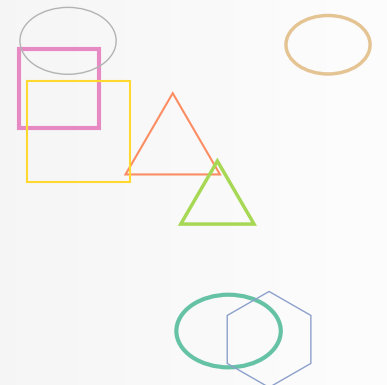[{"shape": "oval", "thickness": 3, "radius": 0.67, "center": [0.59, 0.14]}, {"shape": "triangle", "thickness": 1.5, "radius": 0.7, "center": [0.446, 0.617]}, {"shape": "hexagon", "thickness": 1, "radius": 0.62, "center": [0.694, 0.118]}, {"shape": "square", "thickness": 3, "radius": 0.52, "center": [0.153, 0.77]}, {"shape": "triangle", "thickness": 2.5, "radius": 0.55, "center": [0.561, 0.473]}, {"shape": "square", "thickness": 1.5, "radius": 0.66, "center": [0.202, 0.658]}, {"shape": "oval", "thickness": 2.5, "radius": 0.54, "center": [0.847, 0.884]}, {"shape": "oval", "thickness": 1, "radius": 0.62, "center": [0.176, 0.894]}]